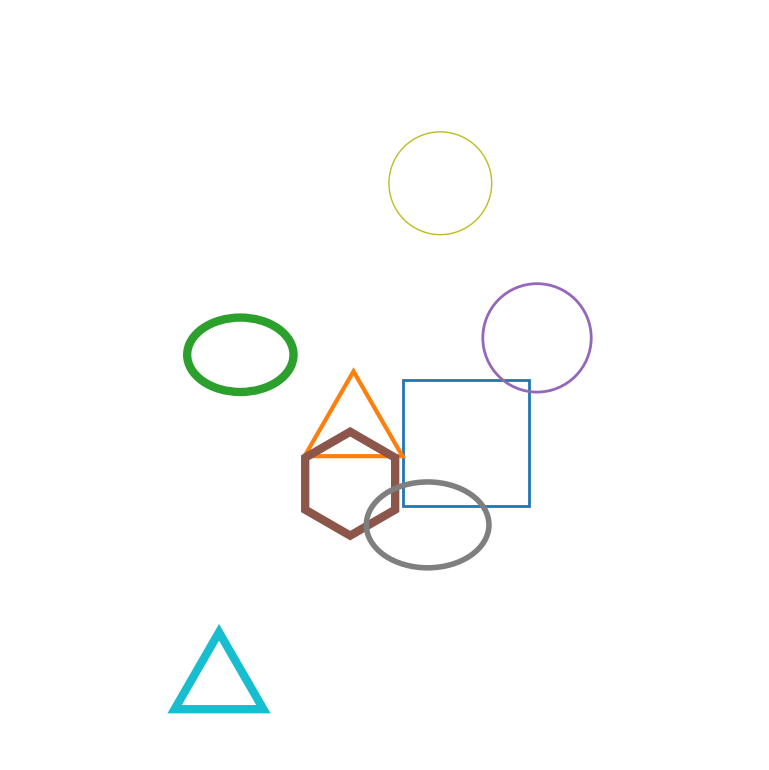[{"shape": "square", "thickness": 1, "radius": 0.41, "center": [0.605, 0.425]}, {"shape": "triangle", "thickness": 1.5, "radius": 0.37, "center": [0.459, 0.444]}, {"shape": "oval", "thickness": 3, "radius": 0.35, "center": [0.312, 0.539]}, {"shape": "circle", "thickness": 1, "radius": 0.35, "center": [0.697, 0.561]}, {"shape": "hexagon", "thickness": 3, "radius": 0.34, "center": [0.455, 0.372]}, {"shape": "oval", "thickness": 2, "radius": 0.4, "center": [0.555, 0.318]}, {"shape": "circle", "thickness": 0.5, "radius": 0.33, "center": [0.572, 0.762]}, {"shape": "triangle", "thickness": 3, "radius": 0.33, "center": [0.284, 0.112]}]